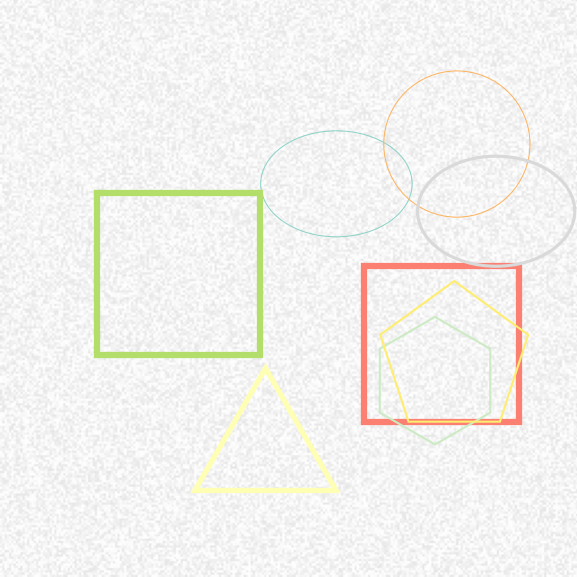[{"shape": "oval", "thickness": 0.5, "radius": 0.66, "center": [0.583, 0.681]}, {"shape": "triangle", "thickness": 2.5, "radius": 0.71, "center": [0.46, 0.22]}, {"shape": "square", "thickness": 3, "radius": 0.67, "center": [0.765, 0.403]}, {"shape": "circle", "thickness": 0.5, "radius": 0.63, "center": [0.791, 0.75]}, {"shape": "square", "thickness": 3, "radius": 0.7, "center": [0.309, 0.525]}, {"shape": "oval", "thickness": 1.5, "radius": 0.68, "center": [0.859, 0.633]}, {"shape": "hexagon", "thickness": 1, "radius": 0.55, "center": [0.753, 0.34]}, {"shape": "pentagon", "thickness": 1, "radius": 0.67, "center": [0.787, 0.378]}]